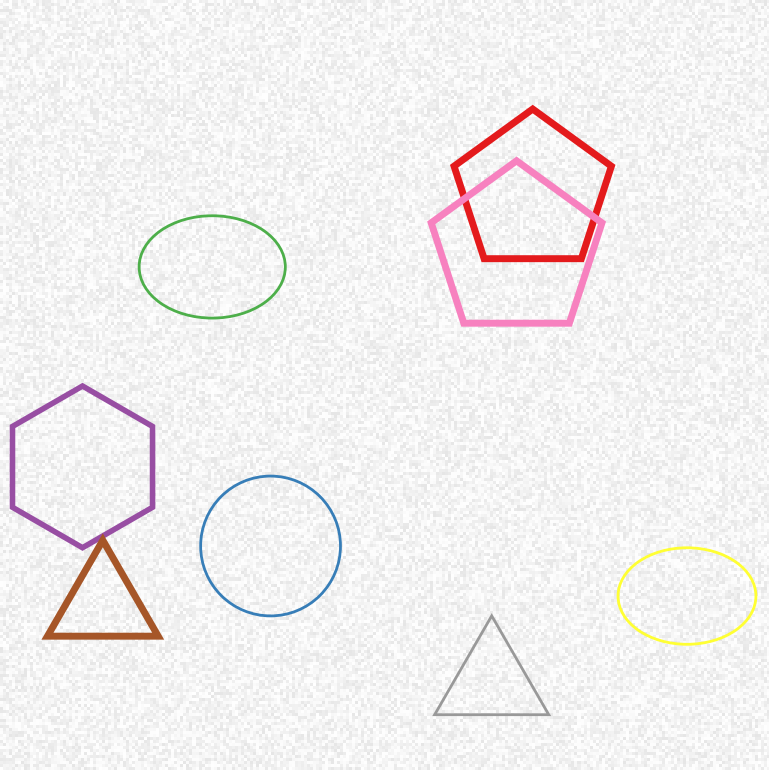[{"shape": "pentagon", "thickness": 2.5, "radius": 0.54, "center": [0.692, 0.751]}, {"shape": "circle", "thickness": 1, "radius": 0.45, "center": [0.351, 0.291]}, {"shape": "oval", "thickness": 1, "radius": 0.47, "center": [0.276, 0.653]}, {"shape": "hexagon", "thickness": 2, "radius": 0.52, "center": [0.107, 0.394]}, {"shape": "oval", "thickness": 1, "radius": 0.45, "center": [0.892, 0.226]}, {"shape": "triangle", "thickness": 2.5, "radius": 0.42, "center": [0.134, 0.215]}, {"shape": "pentagon", "thickness": 2.5, "radius": 0.58, "center": [0.671, 0.675]}, {"shape": "triangle", "thickness": 1, "radius": 0.43, "center": [0.639, 0.115]}]